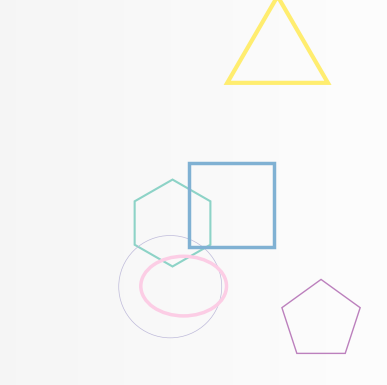[{"shape": "hexagon", "thickness": 1.5, "radius": 0.56, "center": [0.445, 0.421]}, {"shape": "circle", "thickness": 0.5, "radius": 0.66, "center": [0.439, 0.255]}, {"shape": "square", "thickness": 2.5, "radius": 0.54, "center": [0.597, 0.468]}, {"shape": "oval", "thickness": 2.5, "radius": 0.55, "center": [0.474, 0.257]}, {"shape": "pentagon", "thickness": 1, "radius": 0.53, "center": [0.828, 0.168]}, {"shape": "triangle", "thickness": 3, "radius": 0.75, "center": [0.716, 0.86]}]